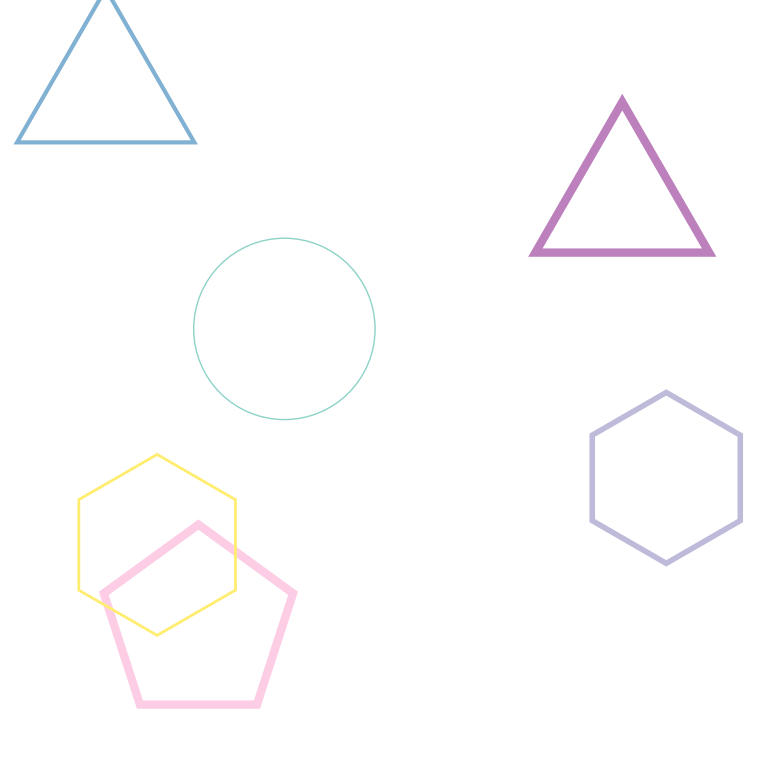[{"shape": "circle", "thickness": 0.5, "radius": 0.59, "center": [0.369, 0.573]}, {"shape": "hexagon", "thickness": 2, "radius": 0.55, "center": [0.865, 0.379]}, {"shape": "triangle", "thickness": 1.5, "radius": 0.66, "center": [0.137, 0.882]}, {"shape": "pentagon", "thickness": 3, "radius": 0.65, "center": [0.258, 0.189]}, {"shape": "triangle", "thickness": 3, "radius": 0.65, "center": [0.808, 0.737]}, {"shape": "hexagon", "thickness": 1, "radius": 0.59, "center": [0.204, 0.292]}]